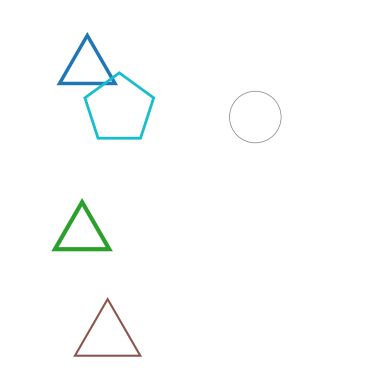[{"shape": "triangle", "thickness": 2.5, "radius": 0.42, "center": [0.227, 0.825]}, {"shape": "triangle", "thickness": 3, "radius": 0.41, "center": [0.213, 0.393]}, {"shape": "triangle", "thickness": 1.5, "radius": 0.49, "center": [0.28, 0.125]}, {"shape": "circle", "thickness": 0.5, "radius": 0.34, "center": [0.663, 0.696]}, {"shape": "pentagon", "thickness": 2, "radius": 0.47, "center": [0.31, 0.717]}]